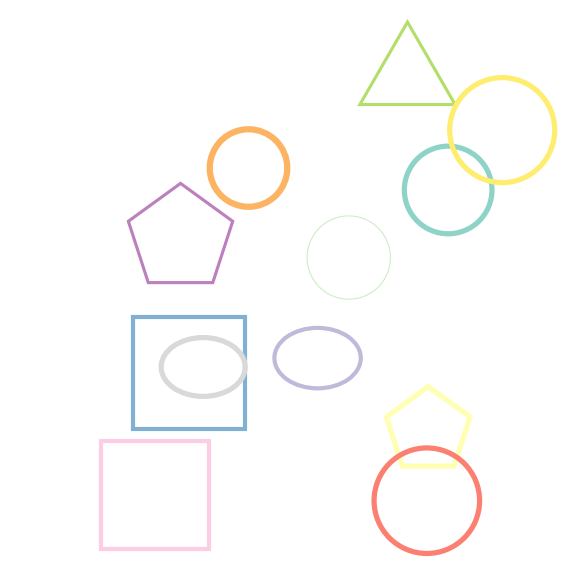[{"shape": "circle", "thickness": 2.5, "radius": 0.38, "center": [0.776, 0.67]}, {"shape": "pentagon", "thickness": 2.5, "radius": 0.38, "center": [0.741, 0.254]}, {"shape": "oval", "thickness": 2, "radius": 0.37, "center": [0.55, 0.379]}, {"shape": "circle", "thickness": 2.5, "radius": 0.46, "center": [0.739, 0.132]}, {"shape": "square", "thickness": 2, "radius": 0.49, "center": [0.327, 0.353]}, {"shape": "circle", "thickness": 3, "radius": 0.34, "center": [0.43, 0.708]}, {"shape": "triangle", "thickness": 1.5, "radius": 0.48, "center": [0.706, 0.866]}, {"shape": "square", "thickness": 2, "radius": 0.47, "center": [0.268, 0.142]}, {"shape": "oval", "thickness": 2.5, "radius": 0.36, "center": [0.352, 0.364]}, {"shape": "pentagon", "thickness": 1.5, "radius": 0.47, "center": [0.313, 0.587]}, {"shape": "circle", "thickness": 0.5, "radius": 0.36, "center": [0.604, 0.553]}, {"shape": "circle", "thickness": 2.5, "radius": 0.45, "center": [0.87, 0.774]}]